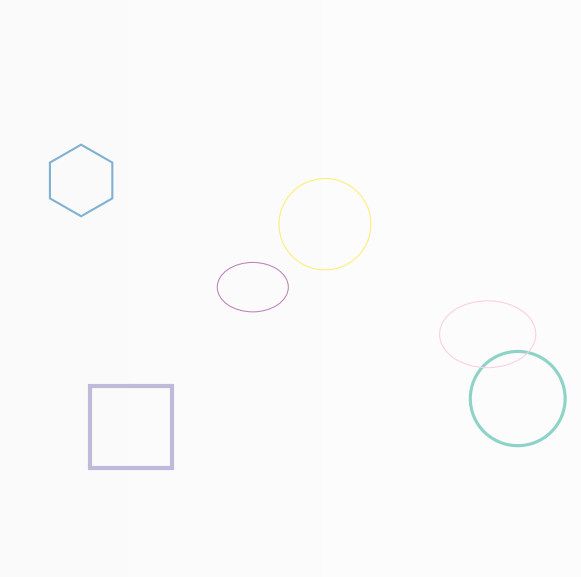[{"shape": "circle", "thickness": 1.5, "radius": 0.41, "center": [0.891, 0.309]}, {"shape": "square", "thickness": 2, "radius": 0.35, "center": [0.225, 0.26]}, {"shape": "hexagon", "thickness": 1, "radius": 0.31, "center": [0.14, 0.687]}, {"shape": "oval", "thickness": 0.5, "radius": 0.41, "center": [0.839, 0.42]}, {"shape": "oval", "thickness": 0.5, "radius": 0.31, "center": [0.435, 0.502]}, {"shape": "circle", "thickness": 0.5, "radius": 0.4, "center": [0.559, 0.611]}]